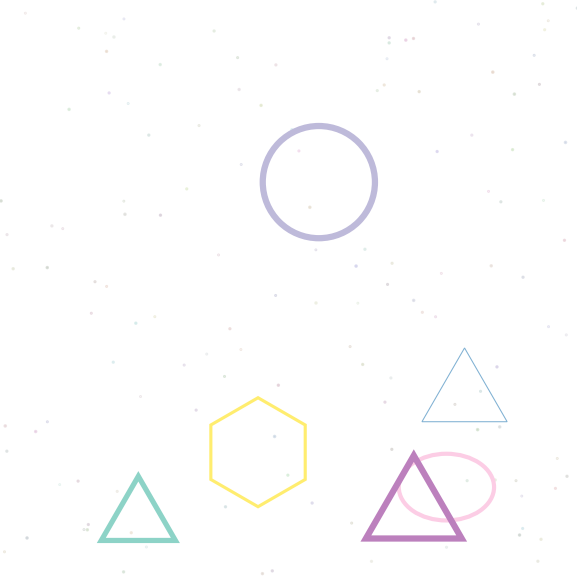[{"shape": "triangle", "thickness": 2.5, "radius": 0.37, "center": [0.24, 0.1]}, {"shape": "circle", "thickness": 3, "radius": 0.49, "center": [0.552, 0.684]}, {"shape": "triangle", "thickness": 0.5, "radius": 0.43, "center": [0.804, 0.311]}, {"shape": "oval", "thickness": 2, "radius": 0.41, "center": [0.773, 0.156]}, {"shape": "triangle", "thickness": 3, "radius": 0.48, "center": [0.717, 0.115]}, {"shape": "hexagon", "thickness": 1.5, "radius": 0.47, "center": [0.447, 0.216]}]